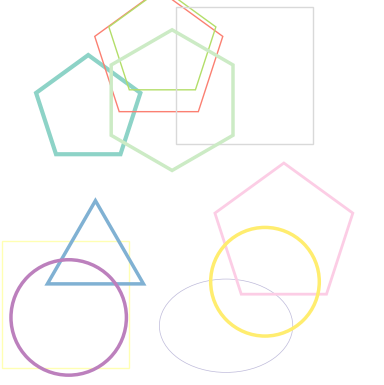[{"shape": "pentagon", "thickness": 3, "radius": 0.71, "center": [0.229, 0.715]}, {"shape": "square", "thickness": 1, "radius": 0.83, "center": [0.171, 0.21]}, {"shape": "oval", "thickness": 0.5, "radius": 0.87, "center": [0.587, 0.154]}, {"shape": "pentagon", "thickness": 1, "radius": 0.87, "center": [0.412, 0.851]}, {"shape": "triangle", "thickness": 2.5, "radius": 0.72, "center": [0.248, 0.335]}, {"shape": "pentagon", "thickness": 1, "radius": 0.73, "center": [0.422, 0.885]}, {"shape": "pentagon", "thickness": 2, "radius": 0.94, "center": [0.737, 0.388]}, {"shape": "square", "thickness": 1, "radius": 0.89, "center": [0.634, 0.804]}, {"shape": "circle", "thickness": 2.5, "radius": 0.75, "center": [0.178, 0.175]}, {"shape": "hexagon", "thickness": 2.5, "radius": 0.91, "center": [0.447, 0.74]}, {"shape": "circle", "thickness": 2.5, "radius": 0.71, "center": [0.688, 0.268]}]